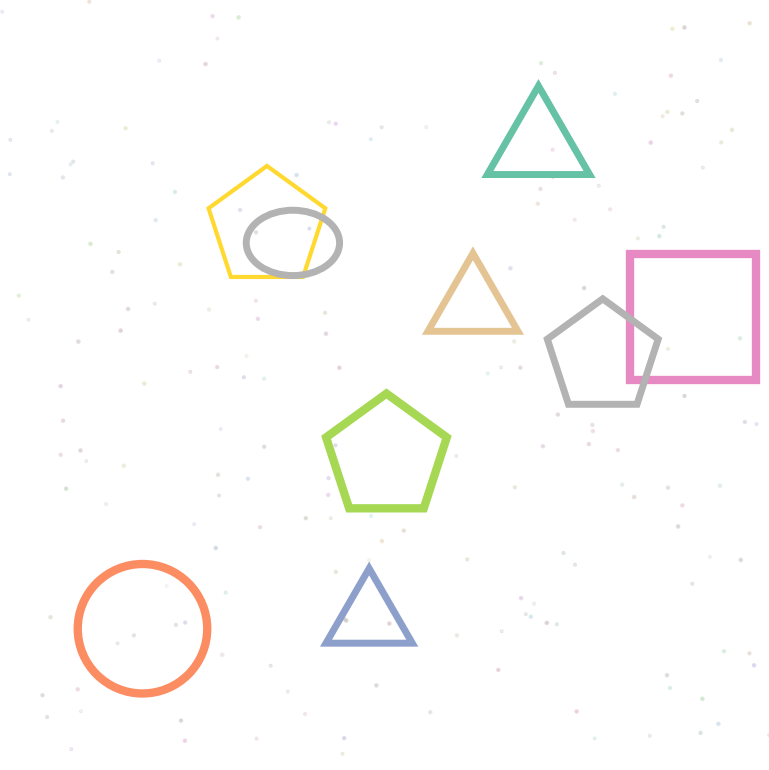[{"shape": "triangle", "thickness": 2.5, "radius": 0.38, "center": [0.699, 0.812]}, {"shape": "circle", "thickness": 3, "radius": 0.42, "center": [0.185, 0.183]}, {"shape": "triangle", "thickness": 2.5, "radius": 0.32, "center": [0.479, 0.197]}, {"shape": "square", "thickness": 3, "radius": 0.41, "center": [0.9, 0.588]}, {"shape": "pentagon", "thickness": 3, "radius": 0.41, "center": [0.502, 0.407]}, {"shape": "pentagon", "thickness": 1.5, "radius": 0.4, "center": [0.347, 0.705]}, {"shape": "triangle", "thickness": 2.5, "radius": 0.34, "center": [0.614, 0.604]}, {"shape": "pentagon", "thickness": 2.5, "radius": 0.38, "center": [0.783, 0.536]}, {"shape": "oval", "thickness": 2.5, "radius": 0.3, "center": [0.38, 0.685]}]